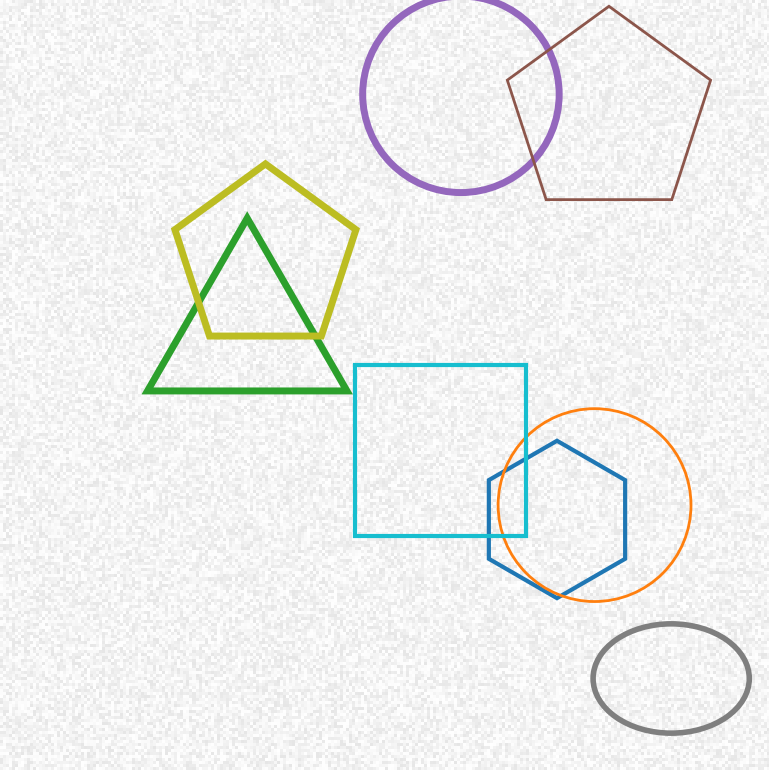[{"shape": "hexagon", "thickness": 1.5, "radius": 0.51, "center": [0.723, 0.325]}, {"shape": "circle", "thickness": 1, "radius": 0.63, "center": [0.772, 0.344]}, {"shape": "triangle", "thickness": 2.5, "radius": 0.75, "center": [0.321, 0.567]}, {"shape": "circle", "thickness": 2.5, "radius": 0.64, "center": [0.599, 0.878]}, {"shape": "pentagon", "thickness": 1, "radius": 0.69, "center": [0.791, 0.853]}, {"shape": "oval", "thickness": 2, "radius": 0.51, "center": [0.872, 0.119]}, {"shape": "pentagon", "thickness": 2.5, "radius": 0.62, "center": [0.345, 0.664]}, {"shape": "square", "thickness": 1.5, "radius": 0.56, "center": [0.572, 0.415]}]